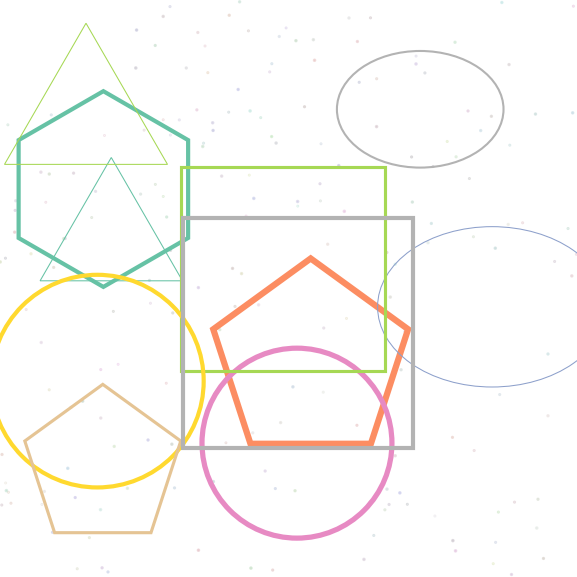[{"shape": "hexagon", "thickness": 2, "radius": 0.85, "center": [0.179, 0.672]}, {"shape": "triangle", "thickness": 0.5, "radius": 0.71, "center": [0.193, 0.584]}, {"shape": "pentagon", "thickness": 3, "radius": 0.89, "center": [0.538, 0.374]}, {"shape": "oval", "thickness": 0.5, "radius": 0.99, "center": [0.852, 0.468]}, {"shape": "circle", "thickness": 2.5, "radius": 0.82, "center": [0.514, 0.232]}, {"shape": "square", "thickness": 1.5, "radius": 0.88, "center": [0.489, 0.533]}, {"shape": "triangle", "thickness": 0.5, "radius": 0.81, "center": [0.149, 0.796]}, {"shape": "circle", "thickness": 2, "radius": 0.92, "center": [0.169, 0.339]}, {"shape": "pentagon", "thickness": 1.5, "radius": 0.71, "center": [0.178, 0.192]}, {"shape": "oval", "thickness": 1, "radius": 0.72, "center": [0.728, 0.81]}, {"shape": "square", "thickness": 2, "radius": 1.0, "center": [0.516, 0.422]}]